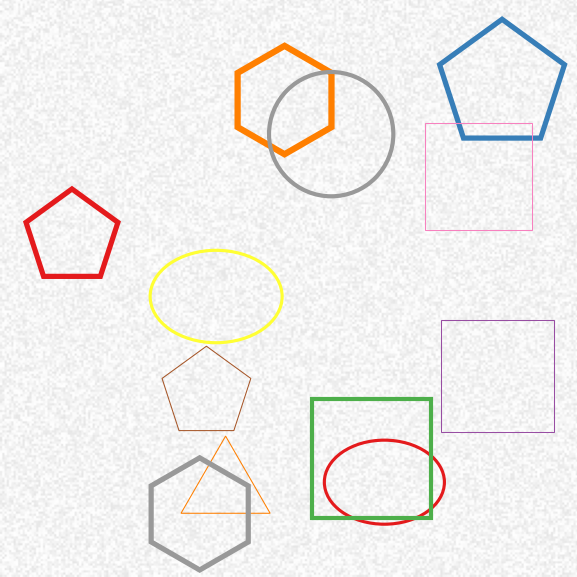[{"shape": "oval", "thickness": 1.5, "radius": 0.52, "center": [0.666, 0.164]}, {"shape": "pentagon", "thickness": 2.5, "radius": 0.42, "center": [0.125, 0.588]}, {"shape": "pentagon", "thickness": 2.5, "radius": 0.57, "center": [0.869, 0.852]}, {"shape": "square", "thickness": 2, "radius": 0.51, "center": [0.643, 0.205]}, {"shape": "square", "thickness": 0.5, "radius": 0.49, "center": [0.861, 0.348]}, {"shape": "triangle", "thickness": 0.5, "radius": 0.45, "center": [0.391, 0.155]}, {"shape": "hexagon", "thickness": 3, "radius": 0.47, "center": [0.493, 0.826]}, {"shape": "oval", "thickness": 1.5, "radius": 0.57, "center": [0.374, 0.486]}, {"shape": "pentagon", "thickness": 0.5, "radius": 0.4, "center": [0.357, 0.319]}, {"shape": "square", "thickness": 0.5, "radius": 0.46, "center": [0.829, 0.693]}, {"shape": "circle", "thickness": 2, "radius": 0.54, "center": [0.573, 0.767]}, {"shape": "hexagon", "thickness": 2.5, "radius": 0.49, "center": [0.346, 0.109]}]